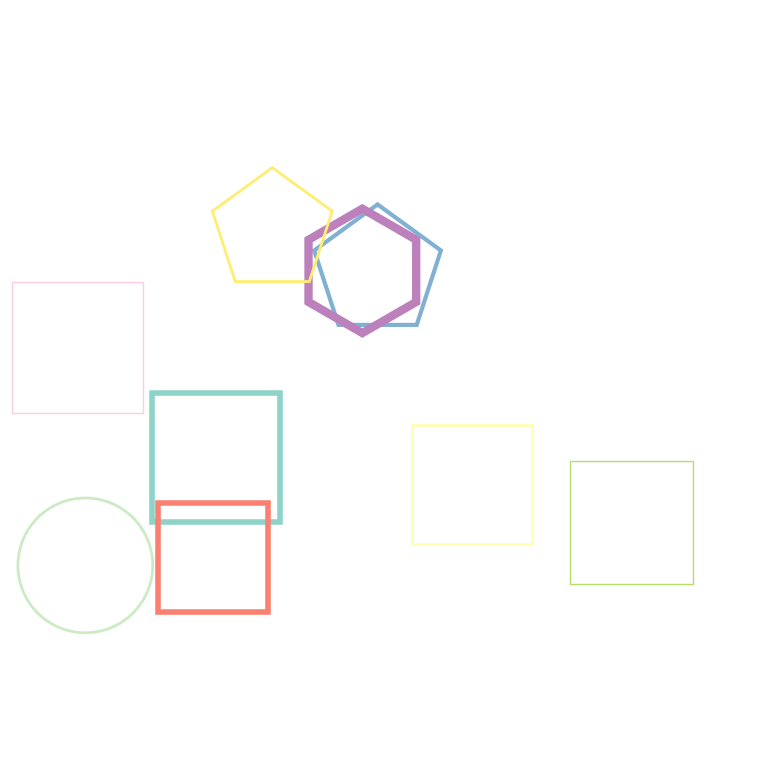[{"shape": "square", "thickness": 2, "radius": 0.42, "center": [0.28, 0.406]}, {"shape": "square", "thickness": 1, "radius": 0.39, "center": [0.612, 0.371]}, {"shape": "square", "thickness": 2, "radius": 0.35, "center": [0.277, 0.276]}, {"shape": "pentagon", "thickness": 1.5, "radius": 0.43, "center": [0.49, 0.648]}, {"shape": "square", "thickness": 0.5, "radius": 0.4, "center": [0.821, 0.322]}, {"shape": "square", "thickness": 0.5, "radius": 0.43, "center": [0.1, 0.549]}, {"shape": "hexagon", "thickness": 3, "radius": 0.4, "center": [0.471, 0.648]}, {"shape": "circle", "thickness": 1, "radius": 0.44, "center": [0.111, 0.266]}, {"shape": "pentagon", "thickness": 1, "radius": 0.41, "center": [0.354, 0.701]}]